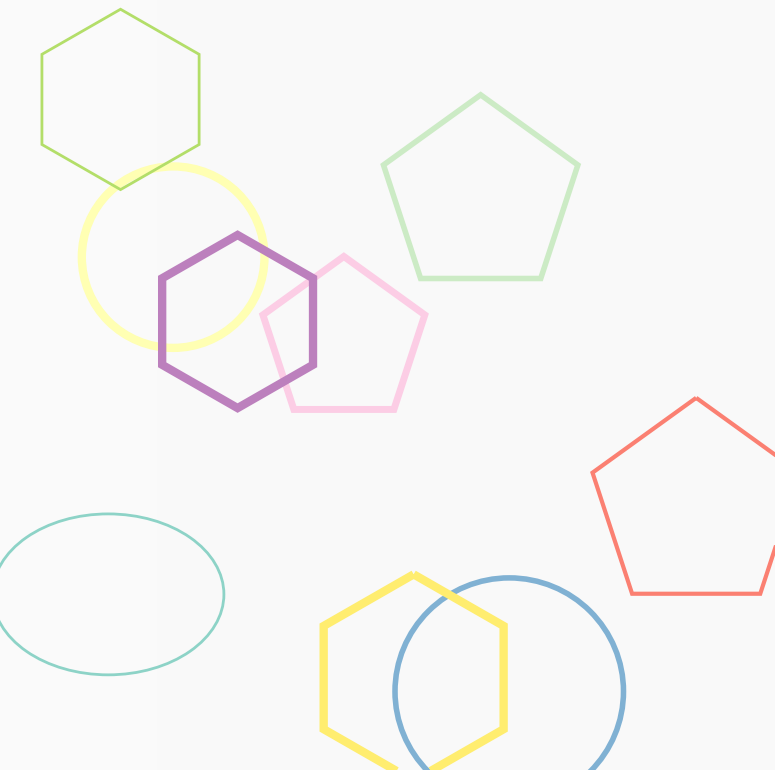[{"shape": "oval", "thickness": 1, "radius": 0.75, "center": [0.14, 0.228]}, {"shape": "circle", "thickness": 3, "radius": 0.59, "center": [0.223, 0.666]}, {"shape": "pentagon", "thickness": 1.5, "radius": 0.7, "center": [0.898, 0.343]}, {"shape": "circle", "thickness": 2, "radius": 0.74, "center": [0.657, 0.102]}, {"shape": "hexagon", "thickness": 1, "radius": 0.59, "center": [0.156, 0.871]}, {"shape": "pentagon", "thickness": 2.5, "radius": 0.55, "center": [0.444, 0.557]}, {"shape": "hexagon", "thickness": 3, "radius": 0.56, "center": [0.307, 0.582]}, {"shape": "pentagon", "thickness": 2, "radius": 0.66, "center": [0.62, 0.745]}, {"shape": "hexagon", "thickness": 3, "radius": 0.67, "center": [0.534, 0.12]}]